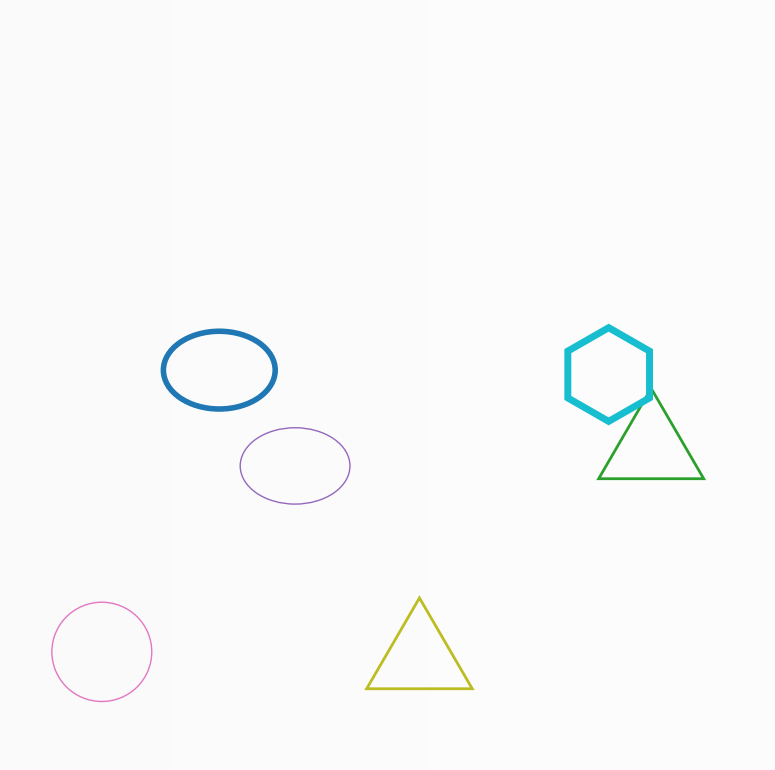[{"shape": "oval", "thickness": 2, "radius": 0.36, "center": [0.283, 0.519]}, {"shape": "triangle", "thickness": 1, "radius": 0.39, "center": [0.84, 0.417]}, {"shape": "oval", "thickness": 0.5, "radius": 0.35, "center": [0.381, 0.395]}, {"shape": "circle", "thickness": 0.5, "radius": 0.32, "center": [0.131, 0.153]}, {"shape": "triangle", "thickness": 1, "radius": 0.39, "center": [0.541, 0.145]}, {"shape": "hexagon", "thickness": 2.5, "radius": 0.3, "center": [0.785, 0.514]}]